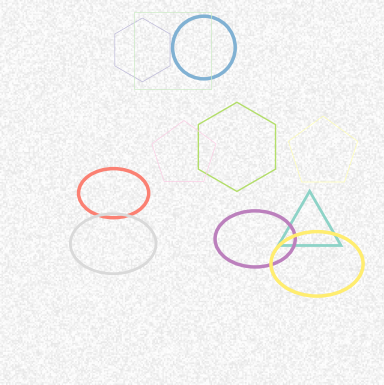[{"shape": "triangle", "thickness": 2, "radius": 0.47, "center": [0.804, 0.409]}, {"shape": "pentagon", "thickness": 0.5, "radius": 0.47, "center": [0.839, 0.604]}, {"shape": "hexagon", "thickness": 0.5, "radius": 0.41, "center": [0.37, 0.87]}, {"shape": "oval", "thickness": 2.5, "radius": 0.46, "center": [0.295, 0.498]}, {"shape": "circle", "thickness": 2.5, "radius": 0.41, "center": [0.53, 0.877]}, {"shape": "hexagon", "thickness": 1, "radius": 0.58, "center": [0.615, 0.619]}, {"shape": "pentagon", "thickness": 0.5, "radius": 0.44, "center": [0.478, 0.599]}, {"shape": "oval", "thickness": 2, "radius": 0.56, "center": [0.294, 0.367]}, {"shape": "oval", "thickness": 2.5, "radius": 0.52, "center": [0.663, 0.379]}, {"shape": "square", "thickness": 0.5, "radius": 0.5, "center": [0.448, 0.869]}, {"shape": "oval", "thickness": 2.5, "radius": 0.6, "center": [0.823, 0.315]}]